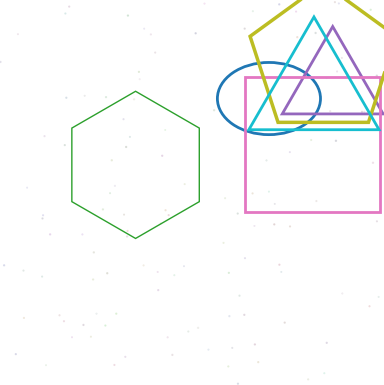[{"shape": "oval", "thickness": 2, "radius": 0.67, "center": [0.699, 0.744]}, {"shape": "hexagon", "thickness": 1, "radius": 0.96, "center": [0.352, 0.572]}, {"shape": "triangle", "thickness": 2, "radius": 0.76, "center": [0.864, 0.78]}, {"shape": "square", "thickness": 2, "radius": 0.87, "center": [0.812, 0.625]}, {"shape": "pentagon", "thickness": 2.5, "radius": 1.0, "center": [0.84, 0.844]}, {"shape": "triangle", "thickness": 2, "radius": 0.98, "center": [0.816, 0.761]}]